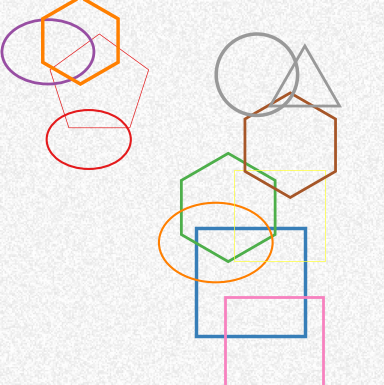[{"shape": "oval", "thickness": 1.5, "radius": 0.55, "center": [0.23, 0.638]}, {"shape": "pentagon", "thickness": 0.5, "radius": 0.67, "center": [0.258, 0.777]}, {"shape": "square", "thickness": 2.5, "radius": 0.7, "center": [0.651, 0.267]}, {"shape": "hexagon", "thickness": 2, "radius": 0.7, "center": [0.593, 0.461]}, {"shape": "oval", "thickness": 2, "radius": 0.6, "center": [0.125, 0.865]}, {"shape": "hexagon", "thickness": 2.5, "radius": 0.56, "center": [0.209, 0.895]}, {"shape": "oval", "thickness": 1.5, "radius": 0.74, "center": [0.56, 0.37]}, {"shape": "square", "thickness": 0.5, "radius": 0.59, "center": [0.726, 0.439]}, {"shape": "hexagon", "thickness": 2, "radius": 0.68, "center": [0.754, 0.623]}, {"shape": "square", "thickness": 2, "radius": 0.63, "center": [0.712, 0.103]}, {"shape": "triangle", "thickness": 2, "radius": 0.52, "center": [0.792, 0.777]}, {"shape": "circle", "thickness": 2.5, "radius": 0.53, "center": [0.667, 0.806]}]